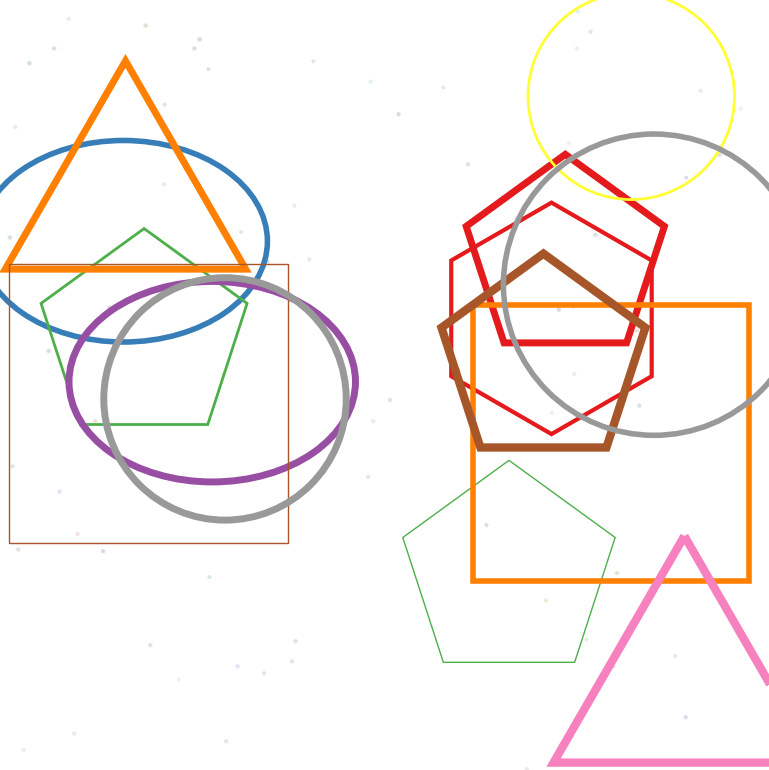[{"shape": "hexagon", "thickness": 1.5, "radius": 0.75, "center": [0.716, 0.587]}, {"shape": "pentagon", "thickness": 2.5, "radius": 0.68, "center": [0.734, 0.664]}, {"shape": "oval", "thickness": 2, "radius": 0.93, "center": [0.16, 0.687]}, {"shape": "pentagon", "thickness": 0.5, "radius": 0.72, "center": [0.661, 0.257]}, {"shape": "pentagon", "thickness": 1, "radius": 0.7, "center": [0.187, 0.563]}, {"shape": "oval", "thickness": 2.5, "radius": 0.93, "center": [0.276, 0.504]}, {"shape": "square", "thickness": 2, "radius": 0.9, "center": [0.794, 0.425]}, {"shape": "triangle", "thickness": 2.5, "radius": 0.9, "center": [0.163, 0.741]}, {"shape": "circle", "thickness": 1, "radius": 0.67, "center": [0.82, 0.875]}, {"shape": "pentagon", "thickness": 3, "radius": 0.7, "center": [0.706, 0.531]}, {"shape": "square", "thickness": 0.5, "radius": 0.91, "center": [0.193, 0.476]}, {"shape": "triangle", "thickness": 3, "radius": 0.98, "center": [0.889, 0.108]}, {"shape": "circle", "thickness": 2.5, "radius": 0.79, "center": [0.292, 0.482]}, {"shape": "circle", "thickness": 2, "radius": 0.98, "center": [0.849, 0.63]}]